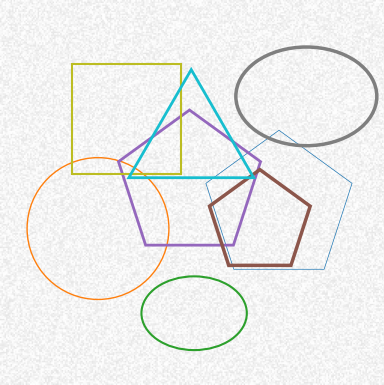[{"shape": "pentagon", "thickness": 0.5, "radius": 1.0, "center": [0.725, 0.462]}, {"shape": "circle", "thickness": 1, "radius": 0.92, "center": [0.255, 0.406]}, {"shape": "oval", "thickness": 1.5, "radius": 0.68, "center": [0.504, 0.186]}, {"shape": "pentagon", "thickness": 2, "radius": 0.97, "center": [0.492, 0.52]}, {"shape": "pentagon", "thickness": 2.5, "radius": 0.69, "center": [0.675, 0.422]}, {"shape": "oval", "thickness": 2.5, "radius": 0.92, "center": [0.796, 0.75]}, {"shape": "square", "thickness": 1.5, "radius": 0.71, "center": [0.329, 0.69]}, {"shape": "triangle", "thickness": 2, "radius": 0.94, "center": [0.497, 0.632]}]